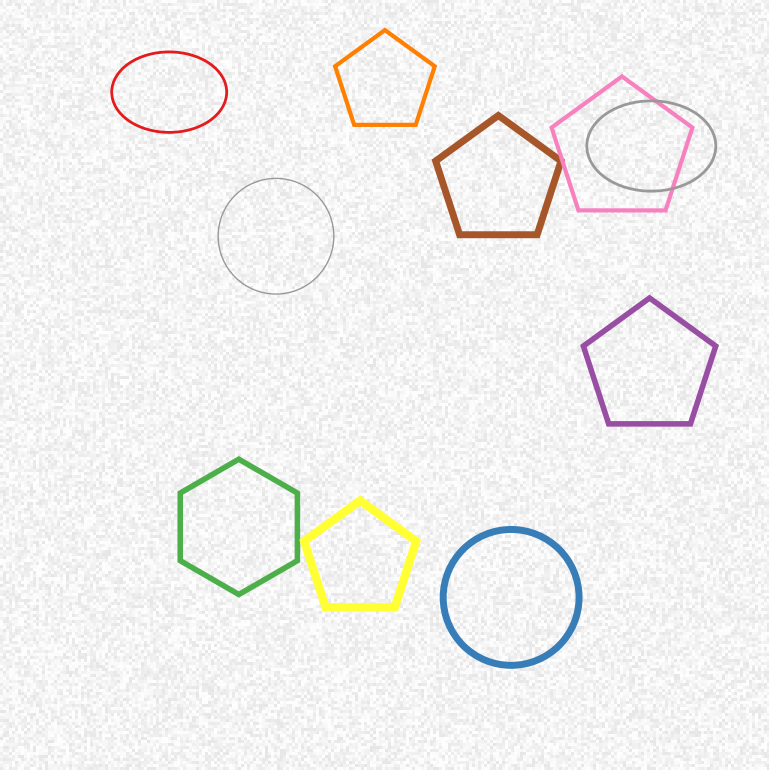[{"shape": "oval", "thickness": 1, "radius": 0.37, "center": [0.22, 0.88]}, {"shape": "circle", "thickness": 2.5, "radius": 0.44, "center": [0.664, 0.224]}, {"shape": "hexagon", "thickness": 2, "radius": 0.44, "center": [0.31, 0.316]}, {"shape": "pentagon", "thickness": 2, "radius": 0.45, "center": [0.844, 0.523]}, {"shape": "pentagon", "thickness": 1.5, "radius": 0.34, "center": [0.5, 0.893]}, {"shape": "pentagon", "thickness": 3, "radius": 0.38, "center": [0.468, 0.273]}, {"shape": "pentagon", "thickness": 2.5, "radius": 0.43, "center": [0.647, 0.764]}, {"shape": "pentagon", "thickness": 1.5, "radius": 0.48, "center": [0.808, 0.805]}, {"shape": "oval", "thickness": 1, "radius": 0.42, "center": [0.846, 0.81]}, {"shape": "circle", "thickness": 0.5, "radius": 0.38, "center": [0.358, 0.693]}]